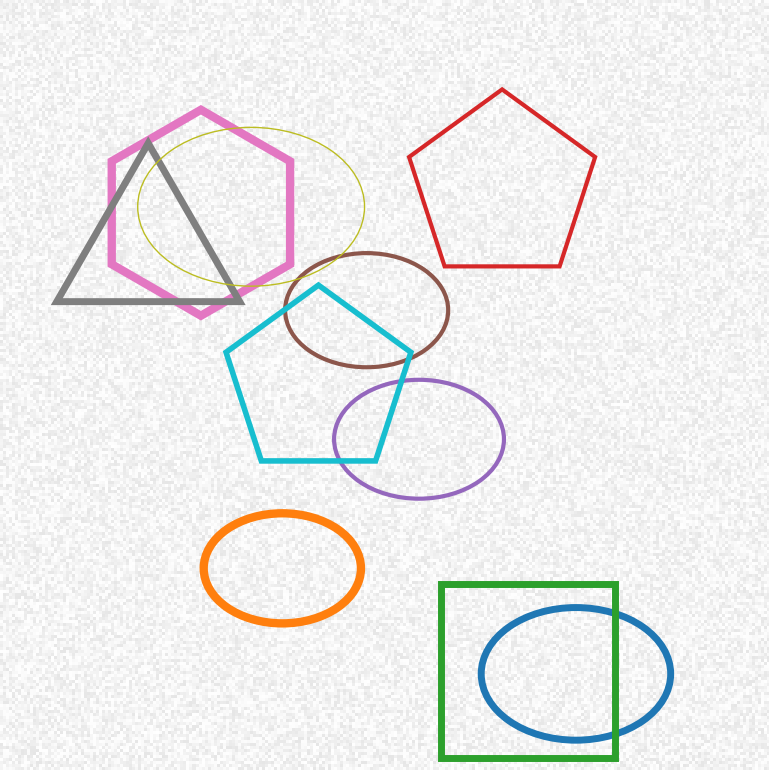[{"shape": "oval", "thickness": 2.5, "radius": 0.62, "center": [0.748, 0.125]}, {"shape": "oval", "thickness": 3, "radius": 0.51, "center": [0.367, 0.262]}, {"shape": "square", "thickness": 2.5, "radius": 0.57, "center": [0.686, 0.129]}, {"shape": "pentagon", "thickness": 1.5, "radius": 0.64, "center": [0.652, 0.757]}, {"shape": "oval", "thickness": 1.5, "radius": 0.55, "center": [0.544, 0.43]}, {"shape": "oval", "thickness": 1.5, "radius": 0.53, "center": [0.476, 0.597]}, {"shape": "hexagon", "thickness": 3, "radius": 0.67, "center": [0.261, 0.724]}, {"shape": "triangle", "thickness": 2.5, "radius": 0.69, "center": [0.192, 0.677]}, {"shape": "oval", "thickness": 0.5, "radius": 0.74, "center": [0.326, 0.731]}, {"shape": "pentagon", "thickness": 2, "radius": 0.63, "center": [0.414, 0.503]}]